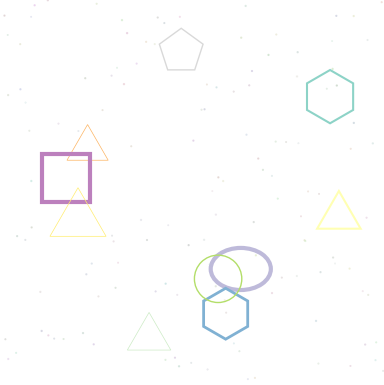[{"shape": "hexagon", "thickness": 1.5, "radius": 0.35, "center": [0.857, 0.749]}, {"shape": "triangle", "thickness": 1.5, "radius": 0.33, "center": [0.88, 0.439]}, {"shape": "oval", "thickness": 3, "radius": 0.39, "center": [0.625, 0.301]}, {"shape": "hexagon", "thickness": 2, "radius": 0.33, "center": [0.586, 0.185]}, {"shape": "triangle", "thickness": 0.5, "radius": 0.31, "center": [0.228, 0.615]}, {"shape": "circle", "thickness": 1, "radius": 0.31, "center": [0.567, 0.276]}, {"shape": "pentagon", "thickness": 1, "radius": 0.3, "center": [0.471, 0.867]}, {"shape": "square", "thickness": 3, "radius": 0.31, "center": [0.171, 0.538]}, {"shape": "triangle", "thickness": 0.5, "radius": 0.33, "center": [0.387, 0.123]}, {"shape": "triangle", "thickness": 0.5, "radius": 0.42, "center": [0.203, 0.428]}]